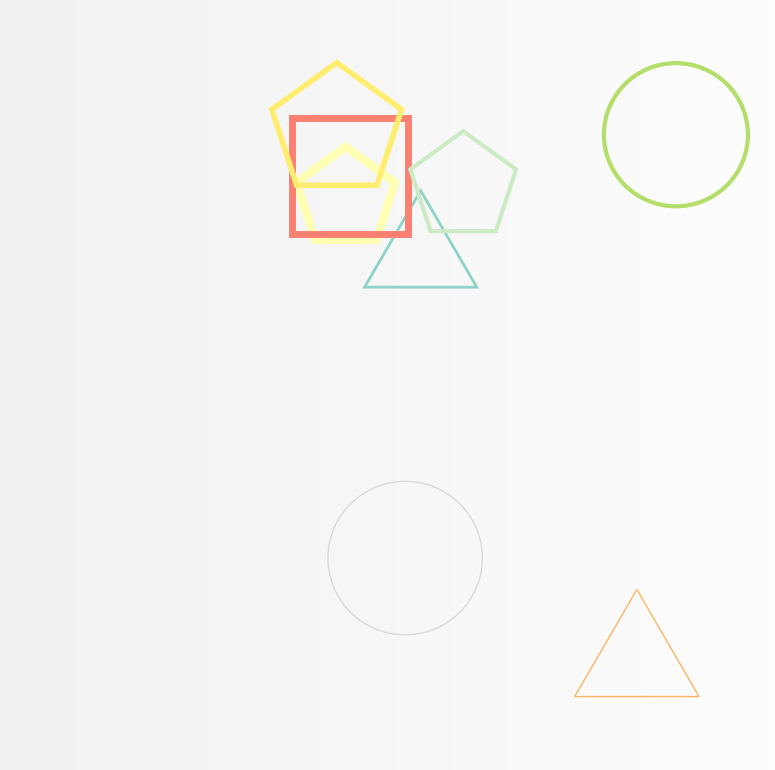[{"shape": "triangle", "thickness": 1, "radius": 0.42, "center": [0.543, 0.669]}, {"shape": "pentagon", "thickness": 3, "radius": 0.33, "center": [0.446, 0.742]}, {"shape": "square", "thickness": 2.5, "radius": 0.37, "center": [0.452, 0.771]}, {"shape": "triangle", "thickness": 0.5, "radius": 0.46, "center": [0.822, 0.142]}, {"shape": "circle", "thickness": 1.5, "radius": 0.46, "center": [0.872, 0.825]}, {"shape": "circle", "thickness": 0.5, "radius": 0.5, "center": [0.523, 0.275]}, {"shape": "pentagon", "thickness": 1.5, "radius": 0.36, "center": [0.598, 0.758]}, {"shape": "pentagon", "thickness": 2, "radius": 0.44, "center": [0.434, 0.831]}]